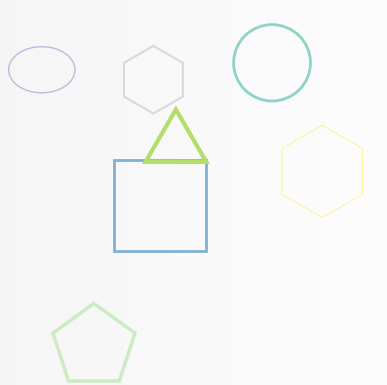[{"shape": "circle", "thickness": 2, "radius": 0.5, "center": [0.702, 0.837]}, {"shape": "oval", "thickness": 1, "radius": 0.43, "center": [0.108, 0.819]}, {"shape": "square", "thickness": 2, "radius": 0.59, "center": [0.413, 0.466]}, {"shape": "triangle", "thickness": 3, "radius": 0.45, "center": [0.454, 0.625]}, {"shape": "hexagon", "thickness": 1.5, "radius": 0.44, "center": [0.396, 0.793]}, {"shape": "pentagon", "thickness": 2.5, "radius": 0.56, "center": [0.242, 0.1]}, {"shape": "hexagon", "thickness": 0.5, "radius": 0.6, "center": [0.831, 0.555]}]